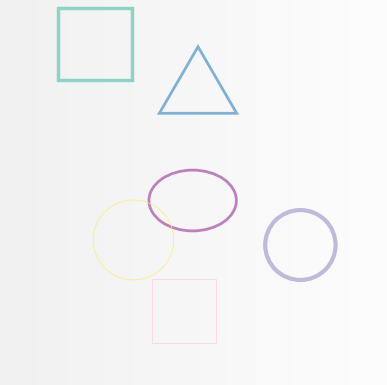[{"shape": "square", "thickness": 2.5, "radius": 0.47, "center": [0.245, 0.886]}, {"shape": "circle", "thickness": 3, "radius": 0.45, "center": [0.775, 0.364]}, {"shape": "triangle", "thickness": 2, "radius": 0.58, "center": [0.511, 0.763]}, {"shape": "square", "thickness": 0.5, "radius": 0.42, "center": [0.475, 0.193]}, {"shape": "oval", "thickness": 2, "radius": 0.56, "center": [0.497, 0.479]}, {"shape": "circle", "thickness": 0.5, "radius": 0.52, "center": [0.344, 0.377]}]